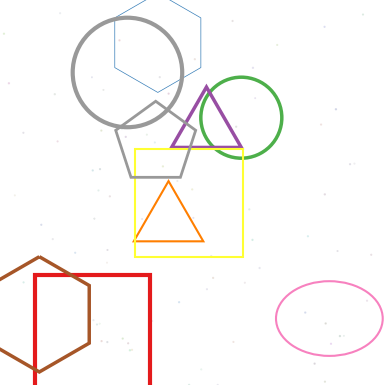[{"shape": "square", "thickness": 3, "radius": 0.75, "center": [0.24, 0.136]}, {"shape": "hexagon", "thickness": 0.5, "radius": 0.65, "center": [0.41, 0.889]}, {"shape": "circle", "thickness": 2.5, "radius": 0.53, "center": [0.627, 0.694]}, {"shape": "triangle", "thickness": 2.5, "radius": 0.52, "center": [0.536, 0.669]}, {"shape": "triangle", "thickness": 1.5, "radius": 0.52, "center": [0.438, 0.425]}, {"shape": "square", "thickness": 1.5, "radius": 0.7, "center": [0.491, 0.473]}, {"shape": "hexagon", "thickness": 2.5, "radius": 0.75, "center": [0.102, 0.184]}, {"shape": "oval", "thickness": 1.5, "radius": 0.69, "center": [0.855, 0.173]}, {"shape": "pentagon", "thickness": 2, "radius": 0.55, "center": [0.404, 0.628]}, {"shape": "circle", "thickness": 3, "radius": 0.71, "center": [0.331, 0.812]}]